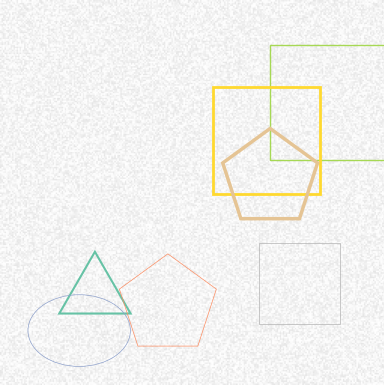[{"shape": "triangle", "thickness": 1.5, "radius": 0.53, "center": [0.247, 0.239]}, {"shape": "pentagon", "thickness": 0.5, "radius": 0.66, "center": [0.436, 0.208]}, {"shape": "oval", "thickness": 0.5, "radius": 0.67, "center": [0.206, 0.141]}, {"shape": "square", "thickness": 1, "radius": 0.75, "center": [0.851, 0.735]}, {"shape": "square", "thickness": 2, "radius": 0.69, "center": [0.692, 0.635]}, {"shape": "pentagon", "thickness": 2.5, "radius": 0.65, "center": [0.702, 0.537]}, {"shape": "square", "thickness": 0.5, "radius": 0.53, "center": [0.779, 0.263]}]